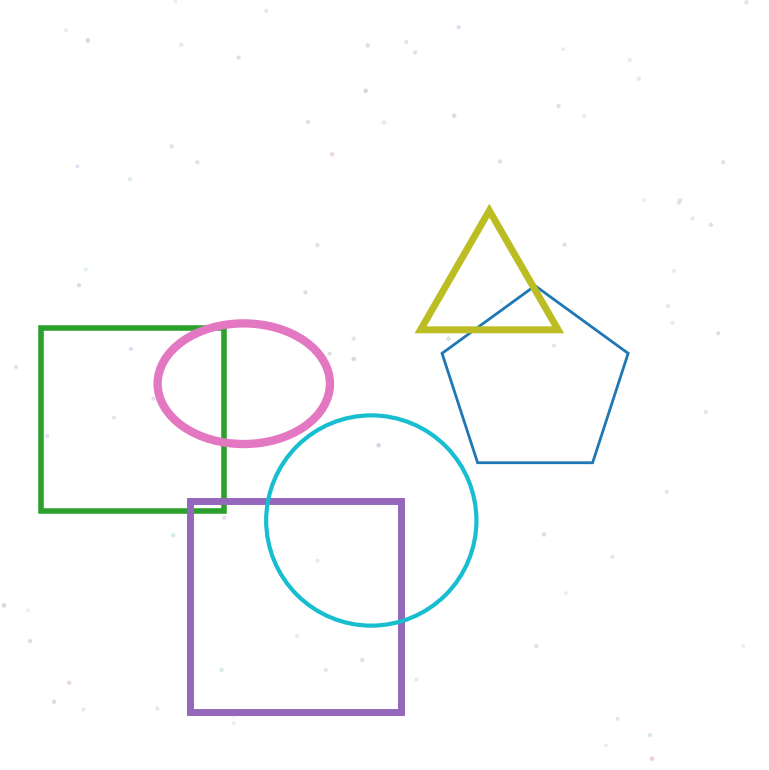[{"shape": "pentagon", "thickness": 1, "radius": 0.64, "center": [0.695, 0.502]}, {"shape": "square", "thickness": 2, "radius": 0.59, "center": [0.173, 0.455]}, {"shape": "square", "thickness": 2.5, "radius": 0.69, "center": [0.383, 0.212]}, {"shape": "oval", "thickness": 3, "radius": 0.56, "center": [0.317, 0.502]}, {"shape": "triangle", "thickness": 2.5, "radius": 0.52, "center": [0.636, 0.623]}, {"shape": "circle", "thickness": 1.5, "radius": 0.68, "center": [0.482, 0.324]}]